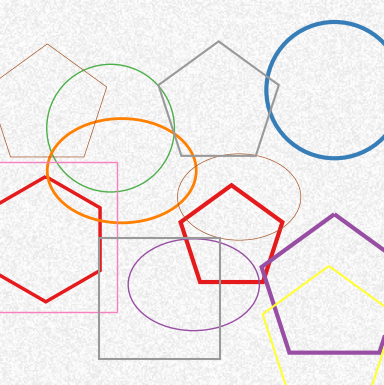[{"shape": "pentagon", "thickness": 3, "radius": 0.7, "center": [0.601, 0.38]}, {"shape": "hexagon", "thickness": 2.5, "radius": 0.81, "center": [0.119, 0.379]}, {"shape": "circle", "thickness": 3, "radius": 0.89, "center": [0.869, 0.766]}, {"shape": "circle", "thickness": 1, "radius": 0.83, "center": [0.287, 0.667]}, {"shape": "oval", "thickness": 1, "radius": 0.85, "center": [0.503, 0.26]}, {"shape": "pentagon", "thickness": 3, "radius": 0.99, "center": [0.869, 0.245]}, {"shape": "oval", "thickness": 2, "radius": 0.97, "center": [0.316, 0.557]}, {"shape": "pentagon", "thickness": 1.5, "radius": 0.91, "center": [0.854, 0.128]}, {"shape": "pentagon", "thickness": 0.5, "radius": 0.81, "center": [0.123, 0.724]}, {"shape": "oval", "thickness": 0.5, "radius": 0.8, "center": [0.621, 0.488]}, {"shape": "square", "thickness": 1, "radius": 0.97, "center": [0.11, 0.384]}, {"shape": "pentagon", "thickness": 1.5, "radius": 0.82, "center": [0.568, 0.728]}, {"shape": "square", "thickness": 1.5, "radius": 0.78, "center": [0.415, 0.225]}]